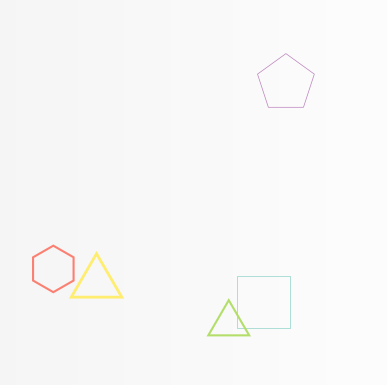[{"shape": "square", "thickness": 0.5, "radius": 0.34, "center": [0.68, 0.216]}, {"shape": "hexagon", "thickness": 1.5, "radius": 0.3, "center": [0.138, 0.301]}, {"shape": "triangle", "thickness": 1.5, "radius": 0.3, "center": [0.59, 0.159]}, {"shape": "pentagon", "thickness": 0.5, "radius": 0.39, "center": [0.738, 0.784]}, {"shape": "triangle", "thickness": 2, "radius": 0.38, "center": [0.249, 0.266]}]